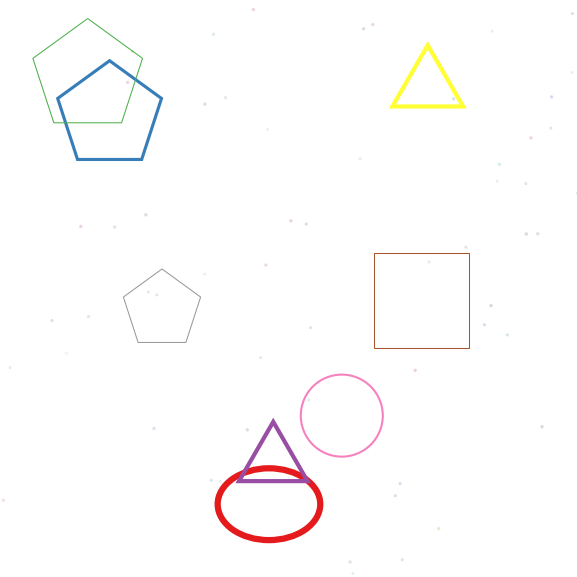[{"shape": "oval", "thickness": 3, "radius": 0.44, "center": [0.466, 0.126]}, {"shape": "pentagon", "thickness": 1.5, "radius": 0.47, "center": [0.19, 0.799]}, {"shape": "pentagon", "thickness": 0.5, "radius": 0.5, "center": [0.152, 0.867]}, {"shape": "triangle", "thickness": 2, "radius": 0.34, "center": [0.473, 0.2]}, {"shape": "triangle", "thickness": 2, "radius": 0.35, "center": [0.741, 0.85]}, {"shape": "square", "thickness": 0.5, "radius": 0.41, "center": [0.73, 0.479]}, {"shape": "circle", "thickness": 1, "radius": 0.36, "center": [0.592, 0.279]}, {"shape": "pentagon", "thickness": 0.5, "radius": 0.35, "center": [0.281, 0.463]}]